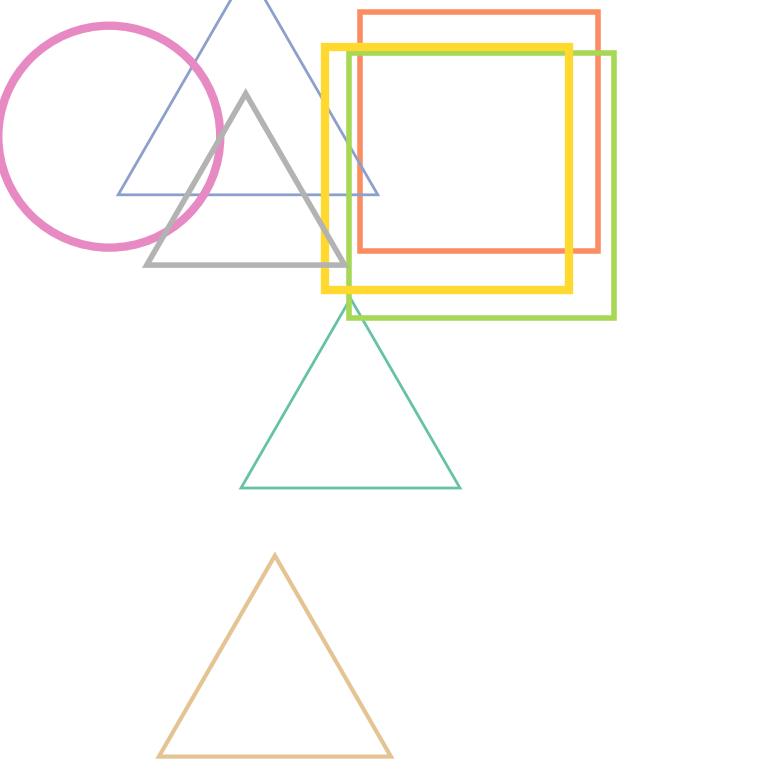[{"shape": "triangle", "thickness": 1, "radius": 0.82, "center": [0.455, 0.448]}, {"shape": "square", "thickness": 2, "radius": 0.78, "center": [0.622, 0.83]}, {"shape": "triangle", "thickness": 1, "radius": 0.97, "center": [0.322, 0.844]}, {"shape": "circle", "thickness": 3, "radius": 0.72, "center": [0.142, 0.823]}, {"shape": "square", "thickness": 2, "radius": 0.86, "center": [0.625, 0.759]}, {"shape": "square", "thickness": 3, "radius": 0.79, "center": [0.58, 0.781]}, {"shape": "triangle", "thickness": 1.5, "radius": 0.87, "center": [0.357, 0.104]}, {"shape": "triangle", "thickness": 2, "radius": 0.74, "center": [0.319, 0.73]}]